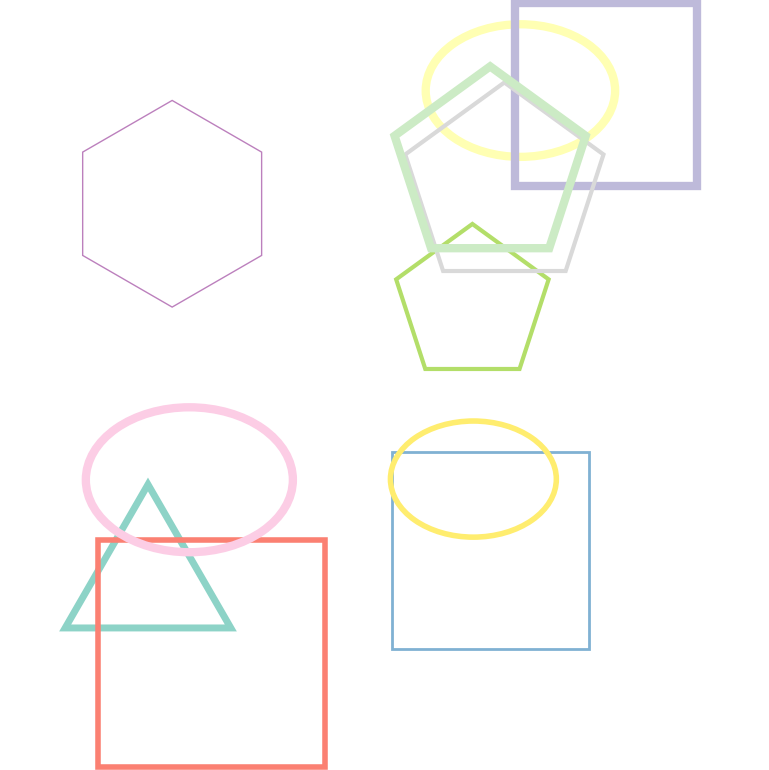[{"shape": "triangle", "thickness": 2.5, "radius": 0.62, "center": [0.192, 0.247]}, {"shape": "oval", "thickness": 3, "radius": 0.62, "center": [0.676, 0.882]}, {"shape": "square", "thickness": 3, "radius": 0.59, "center": [0.787, 0.878]}, {"shape": "square", "thickness": 2, "radius": 0.74, "center": [0.274, 0.151]}, {"shape": "square", "thickness": 1, "radius": 0.64, "center": [0.637, 0.285]}, {"shape": "pentagon", "thickness": 1.5, "radius": 0.52, "center": [0.614, 0.605]}, {"shape": "oval", "thickness": 3, "radius": 0.67, "center": [0.246, 0.377]}, {"shape": "pentagon", "thickness": 1.5, "radius": 0.68, "center": [0.655, 0.758]}, {"shape": "hexagon", "thickness": 0.5, "radius": 0.67, "center": [0.224, 0.735]}, {"shape": "pentagon", "thickness": 3, "radius": 0.65, "center": [0.637, 0.783]}, {"shape": "oval", "thickness": 2, "radius": 0.54, "center": [0.615, 0.378]}]